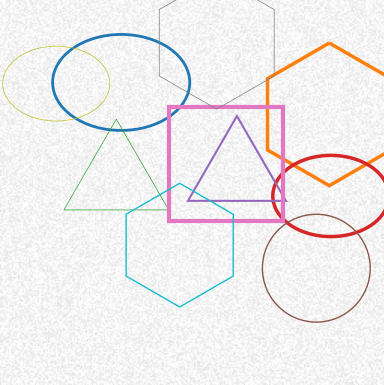[{"shape": "oval", "thickness": 2, "radius": 0.89, "center": [0.315, 0.786]}, {"shape": "hexagon", "thickness": 2.5, "radius": 0.93, "center": [0.855, 0.703]}, {"shape": "triangle", "thickness": 0.5, "radius": 0.79, "center": [0.302, 0.533]}, {"shape": "oval", "thickness": 2.5, "radius": 0.75, "center": [0.859, 0.491]}, {"shape": "triangle", "thickness": 1.5, "radius": 0.73, "center": [0.615, 0.552]}, {"shape": "circle", "thickness": 1, "radius": 0.7, "center": [0.822, 0.303]}, {"shape": "square", "thickness": 3, "radius": 0.74, "center": [0.587, 0.574]}, {"shape": "hexagon", "thickness": 0.5, "radius": 0.86, "center": [0.563, 0.889]}, {"shape": "oval", "thickness": 0.5, "radius": 0.7, "center": [0.146, 0.783]}, {"shape": "hexagon", "thickness": 1, "radius": 0.8, "center": [0.467, 0.363]}]